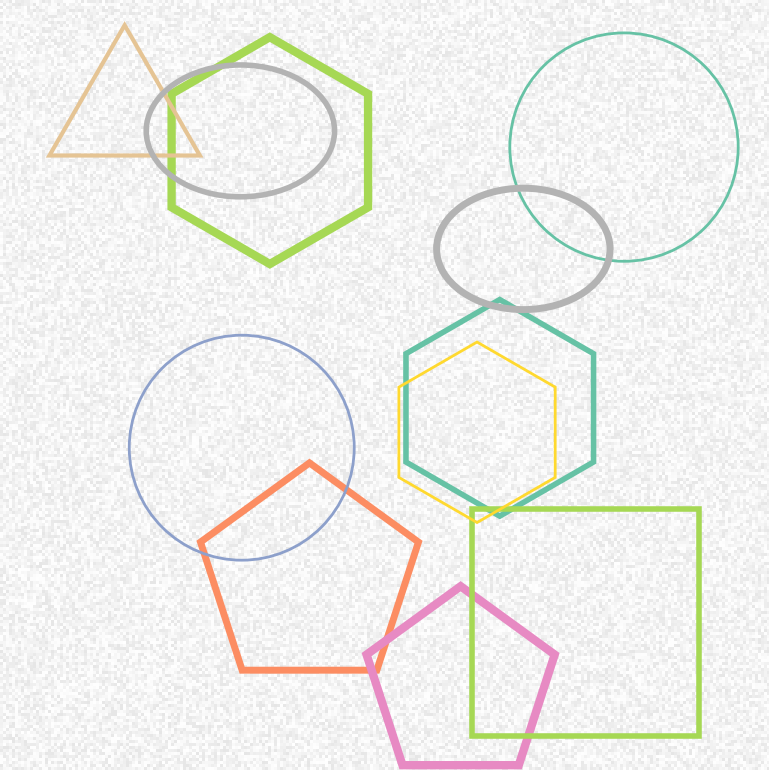[{"shape": "circle", "thickness": 1, "radius": 0.74, "center": [0.81, 0.809]}, {"shape": "hexagon", "thickness": 2, "radius": 0.7, "center": [0.649, 0.47]}, {"shape": "pentagon", "thickness": 2.5, "radius": 0.74, "center": [0.402, 0.25]}, {"shape": "circle", "thickness": 1, "radius": 0.73, "center": [0.314, 0.419]}, {"shape": "pentagon", "thickness": 3, "radius": 0.64, "center": [0.598, 0.11]}, {"shape": "hexagon", "thickness": 3, "radius": 0.74, "center": [0.35, 0.804]}, {"shape": "square", "thickness": 2, "radius": 0.74, "center": [0.76, 0.191]}, {"shape": "hexagon", "thickness": 1, "radius": 0.59, "center": [0.62, 0.439]}, {"shape": "triangle", "thickness": 1.5, "radius": 0.56, "center": [0.162, 0.854]}, {"shape": "oval", "thickness": 2, "radius": 0.61, "center": [0.312, 0.83]}, {"shape": "oval", "thickness": 2.5, "radius": 0.56, "center": [0.68, 0.677]}]